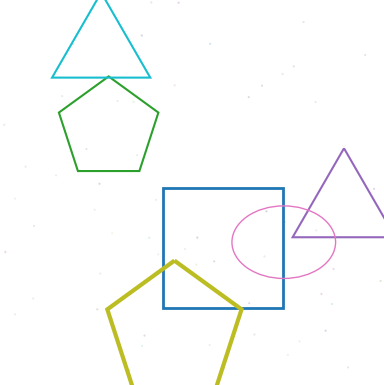[{"shape": "square", "thickness": 2, "radius": 0.78, "center": [0.58, 0.355]}, {"shape": "pentagon", "thickness": 1.5, "radius": 0.68, "center": [0.282, 0.666]}, {"shape": "triangle", "thickness": 1.5, "radius": 0.77, "center": [0.893, 0.461]}, {"shape": "oval", "thickness": 1, "radius": 0.67, "center": [0.737, 0.371]}, {"shape": "pentagon", "thickness": 3, "radius": 0.92, "center": [0.453, 0.14]}, {"shape": "triangle", "thickness": 1.5, "radius": 0.74, "center": [0.263, 0.872]}]